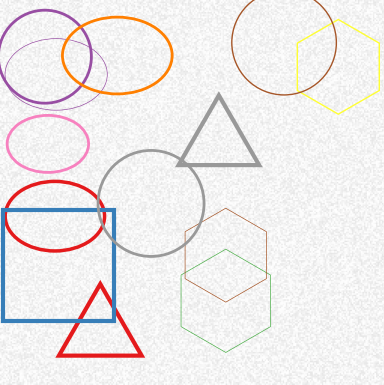[{"shape": "oval", "thickness": 2.5, "radius": 0.65, "center": [0.143, 0.439]}, {"shape": "triangle", "thickness": 3, "radius": 0.62, "center": [0.26, 0.138]}, {"shape": "square", "thickness": 3, "radius": 0.72, "center": [0.153, 0.311]}, {"shape": "hexagon", "thickness": 0.5, "radius": 0.67, "center": [0.586, 0.219]}, {"shape": "circle", "thickness": 2, "radius": 0.6, "center": [0.117, 0.853]}, {"shape": "oval", "thickness": 0.5, "radius": 0.66, "center": [0.146, 0.807]}, {"shape": "oval", "thickness": 2, "radius": 0.71, "center": [0.305, 0.856]}, {"shape": "hexagon", "thickness": 1, "radius": 0.61, "center": [0.879, 0.826]}, {"shape": "circle", "thickness": 1, "radius": 0.68, "center": [0.738, 0.889]}, {"shape": "hexagon", "thickness": 0.5, "radius": 0.61, "center": [0.586, 0.337]}, {"shape": "oval", "thickness": 2, "radius": 0.53, "center": [0.124, 0.626]}, {"shape": "triangle", "thickness": 3, "radius": 0.6, "center": [0.568, 0.632]}, {"shape": "circle", "thickness": 2, "radius": 0.69, "center": [0.392, 0.472]}]